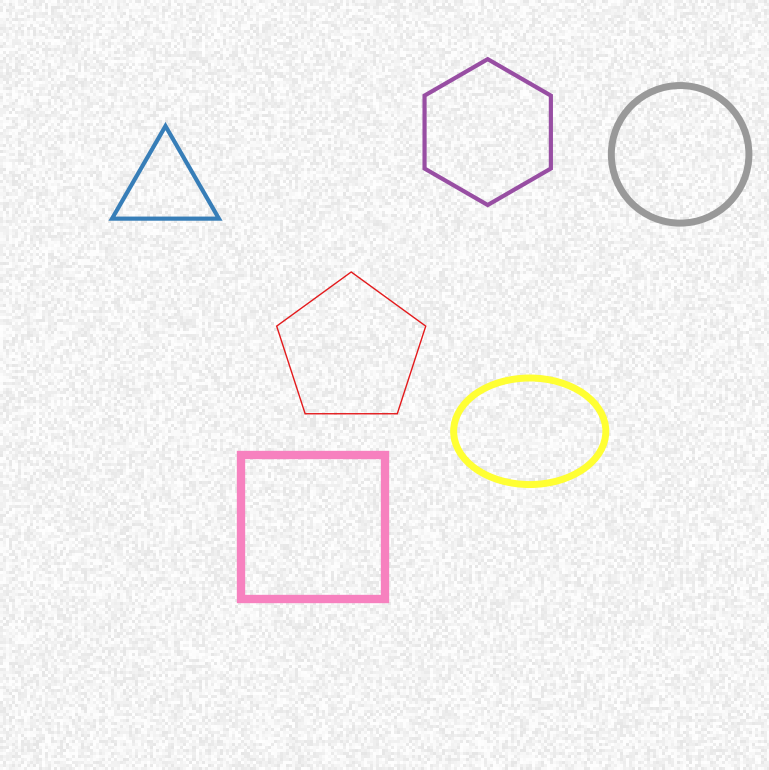[{"shape": "pentagon", "thickness": 0.5, "radius": 0.51, "center": [0.456, 0.545]}, {"shape": "triangle", "thickness": 1.5, "radius": 0.4, "center": [0.215, 0.756]}, {"shape": "hexagon", "thickness": 1.5, "radius": 0.47, "center": [0.633, 0.828]}, {"shape": "oval", "thickness": 2.5, "radius": 0.49, "center": [0.688, 0.44]}, {"shape": "square", "thickness": 3, "radius": 0.47, "center": [0.406, 0.315]}, {"shape": "circle", "thickness": 2.5, "radius": 0.45, "center": [0.883, 0.8]}]